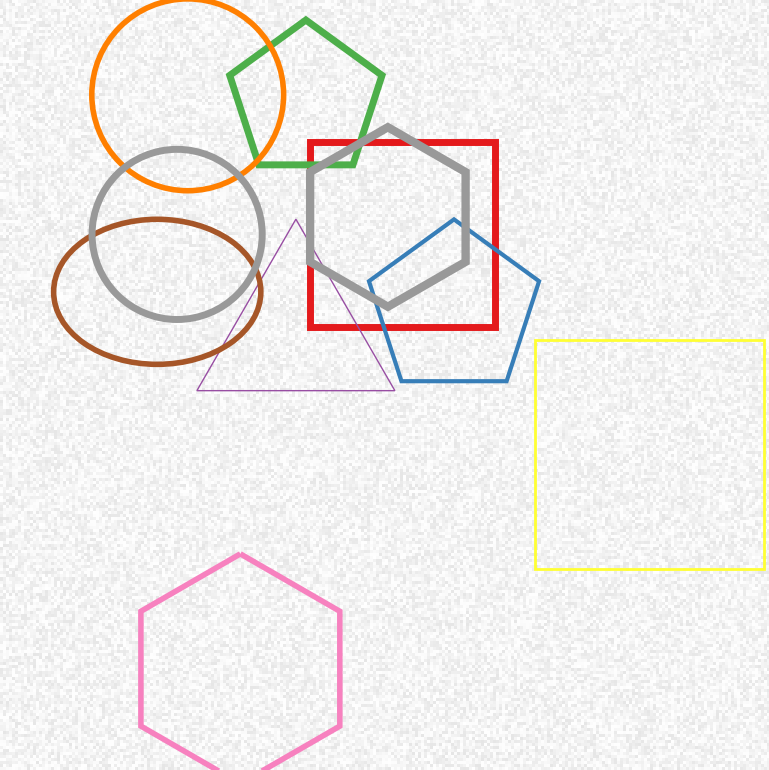[{"shape": "square", "thickness": 2.5, "radius": 0.6, "center": [0.523, 0.695]}, {"shape": "pentagon", "thickness": 1.5, "radius": 0.58, "center": [0.59, 0.599]}, {"shape": "pentagon", "thickness": 2.5, "radius": 0.52, "center": [0.397, 0.87]}, {"shape": "triangle", "thickness": 0.5, "radius": 0.74, "center": [0.384, 0.567]}, {"shape": "circle", "thickness": 2, "radius": 0.62, "center": [0.244, 0.877]}, {"shape": "square", "thickness": 1, "radius": 0.74, "center": [0.844, 0.41]}, {"shape": "oval", "thickness": 2, "radius": 0.67, "center": [0.204, 0.621]}, {"shape": "hexagon", "thickness": 2, "radius": 0.75, "center": [0.312, 0.132]}, {"shape": "circle", "thickness": 2.5, "radius": 0.55, "center": [0.23, 0.696]}, {"shape": "hexagon", "thickness": 3, "radius": 0.58, "center": [0.504, 0.718]}]